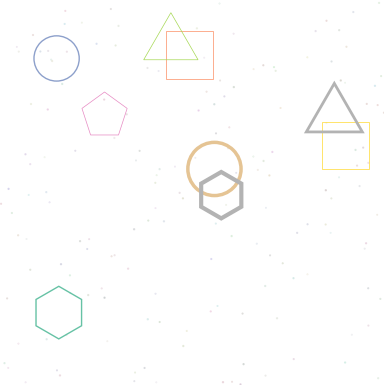[{"shape": "hexagon", "thickness": 1, "radius": 0.34, "center": [0.153, 0.188]}, {"shape": "square", "thickness": 0.5, "radius": 0.31, "center": [0.492, 0.857]}, {"shape": "circle", "thickness": 1, "radius": 0.29, "center": [0.147, 0.848]}, {"shape": "pentagon", "thickness": 0.5, "radius": 0.31, "center": [0.272, 0.699]}, {"shape": "triangle", "thickness": 0.5, "radius": 0.41, "center": [0.444, 0.886]}, {"shape": "square", "thickness": 0.5, "radius": 0.31, "center": [0.897, 0.622]}, {"shape": "circle", "thickness": 2.5, "radius": 0.35, "center": [0.557, 0.561]}, {"shape": "hexagon", "thickness": 3, "radius": 0.3, "center": [0.575, 0.493]}, {"shape": "triangle", "thickness": 2, "radius": 0.42, "center": [0.868, 0.699]}]